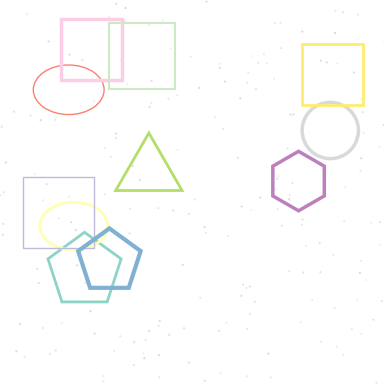[{"shape": "pentagon", "thickness": 2, "radius": 0.5, "center": [0.22, 0.297]}, {"shape": "oval", "thickness": 2, "radius": 0.44, "center": [0.191, 0.413]}, {"shape": "square", "thickness": 1, "radius": 0.46, "center": [0.152, 0.448]}, {"shape": "oval", "thickness": 1, "radius": 0.46, "center": [0.178, 0.767]}, {"shape": "pentagon", "thickness": 3, "radius": 0.43, "center": [0.284, 0.321]}, {"shape": "triangle", "thickness": 2, "radius": 0.5, "center": [0.387, 0.555]}, {"shape": "square", "thickness": 2.5, "radius": 0.4, "center": [0.238, 0.871]}, {"shape": "circle", "thickness": 2.5, "radius": 0.37, "center": [0.858, 0.661]}, {"shape": "hexagon", "thickness": 2.5, "radius": 0.39, "center": [0.775, 0.53]}, {"shape": "square", "thickness": 1.5, "radius": 0.43, "center": [0.37, 0.855]}, {"shape": "square", "thickness": 2, "radius": 0.39, "center": [0.865, 0.807]}]